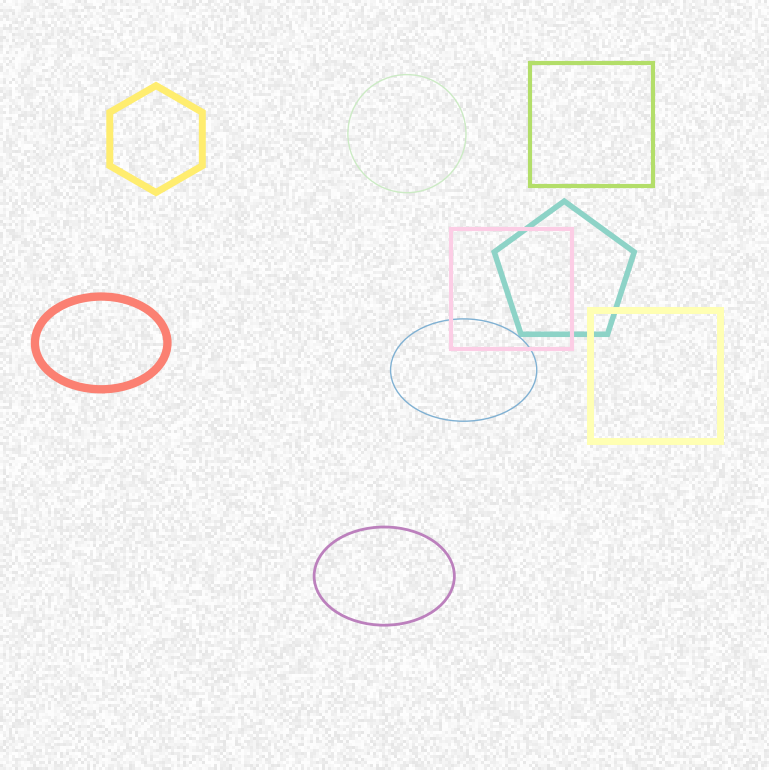[{"shape": "pentagon", "thickness": 2, "radius": 0.48, "center": [0.733, 0.643]}, {"shape": "square", "thickness": 2.5, "radius": 0.42, "center": [0.851, 0.513]}, {"shape": "oval", "thickness": 3, "radius": 0.43, "center": [0.131, 0.555]}, {"shape": "oval", "thickness": 0.5, "radius": 0.47, "center": [0.602, 0.519]}, {"shape": "square", "thickness": 1.5, "radius": 0.4, "center": [0.768, 0.838]}, {"shape": "square", "thickness": 1.5, "radius": 0.39, "center": [0.664, 0.625]}, {"shape": "oval", "thickness": 1, "radius": 0.46, "center": [0.499, 0.252]}, {"shape": "circle", "thickness": 0.5, "radius": 0.38, "center": [0.528, 0.826]}, {"shape": "hexagon", "thickness": 2.5, "radius": 0.35, "center": [0.203, 0.819]}]